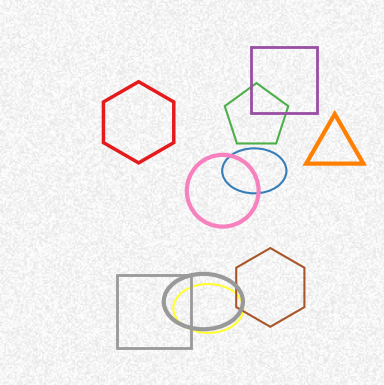[{"shape": "hexagon", "thickness": 2.5, "radius": 0.53, "center": [0.36, 0.682]}, {"shape": "oval", "thickness": 1.5, "radius": 0.42, "center": [0.661, 0.556]}, {"shape": "pentagon", "thickness": 1.5, "radius": 0.43, "center": [0.666, 0.697]}, {"shape": "square", "thickness": 2, "radius": 0.43, "center": [0.737, 0.791]}, {"shape": "triangle", "thickness": 3, "radius": 0.43, "center": [0.869, 0.618]}, {"shape": "oval", "thickness": 1.5, "radius": 0.45, "center": [0.541, 0.199]}, {"shape": "hexagon", "thickness": 1.5, "radius": 0.51, "center": [0.702, 0.253]}, {"shape": "circle", "thickness": 3, "radius": 0.47, "center": [0.578, 0.505]}, {"shape": "oval", "thickness": 3, "radius": 0.51, "center": [0.528, 0.217]}, {"shape": "square", "thickness": 2, "radius": 0.48, "center": [0.399, 0.191]}]